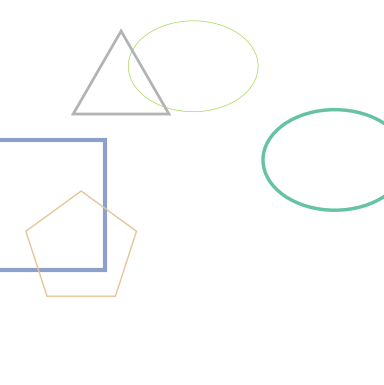[{"shape": "oval", "thickness": 2.5, "radius": 0.93, "center": [0.87, 0.585]}, {"shape": "square", "thickness": 3, "radius": 0.84, "center": [0.105, 0.468]}, {"shape": "oval", "thickness": 0.5, "radius": 0.84, "center": [0.502, 0.828]}, {"shape": "pentagon", "thickness": 1, "radius": 0.76, "center": [0.211, 0.353]}, {"shape": "triangle", "thickness": 2, "radius": 0.72, "center": [0.315, 0.776]}]